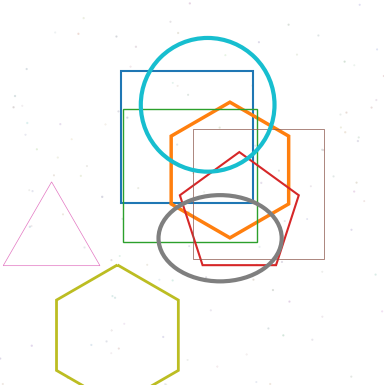[{"shape": "square", "thickness": 1.5, "radius": 0.86, "center": [0.486, 0.643]}, {"shape": "hexagon", "thickness": 2.5, "radius": 0.88, "center": [0.597, 0.558]}, {"shape": "square", "thickness": 1, "radius": 0.87, "center": [0.493, 0.544]}, {"shape": "pentagon", "thickness": 1.5, "radius": 0.81, "center": [0.622, 0.443]}, {"shape": "square", "thickness": 0.5, "radius": 0.85, "center": [0.671, 0.496]}, {"shape": "triangle", "thickness": 0.5, "radius": 0.73, "center": [0.134, 0.382]}, {"shape": "oval", "thickness": 3, "radius": 0.8, "center": [0.572, 0.381]}, {"shape": "hexagon", "thickness": 2, "radius": 0.91, "center": [0.305, 0.129]}, {"shape": "circle", "thickness": 3, "radius": 0.87, "center": [0.539, 0.728]}]